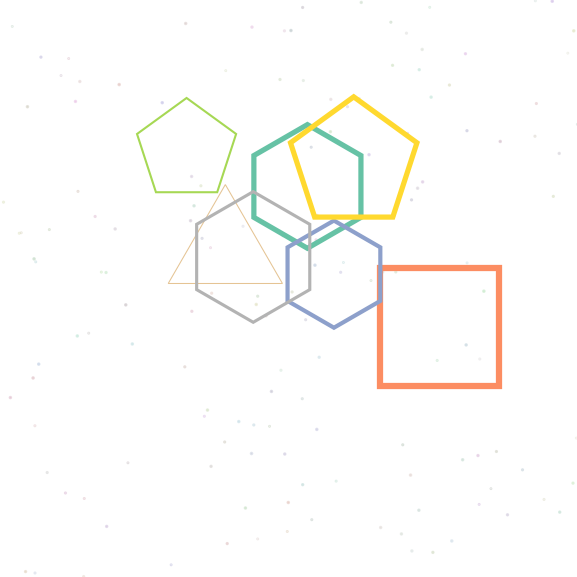[{"shape": "hexagon", "thickness": 2.5, "radius": 0.54, "center": [0.532, 0.676]}, {"shape": "square", "thickness": 3, "radius": 0.51, "center": [0.762, 0.433]}, {"shape": "hexagon", "thickness": 2, "radius": 0.46, "center": [0.578, 0.524]}, {"shape": "pentagon", "thickness": 1, "radius": 0.45, "center": [0.323, 0.739]}, {"shape": "pentagon", "thickness": 2.5, "radius": 0.58, "center": [0.613, 0.716]}, {"shape": "triangle", "thickness": 0.5, "radius": 0.57, "center": [0.39, 0.565]}, {"shape": "hexagon", "thickness": 1.5, "radius": 0.57, "center": [0.438, 0.554]}]